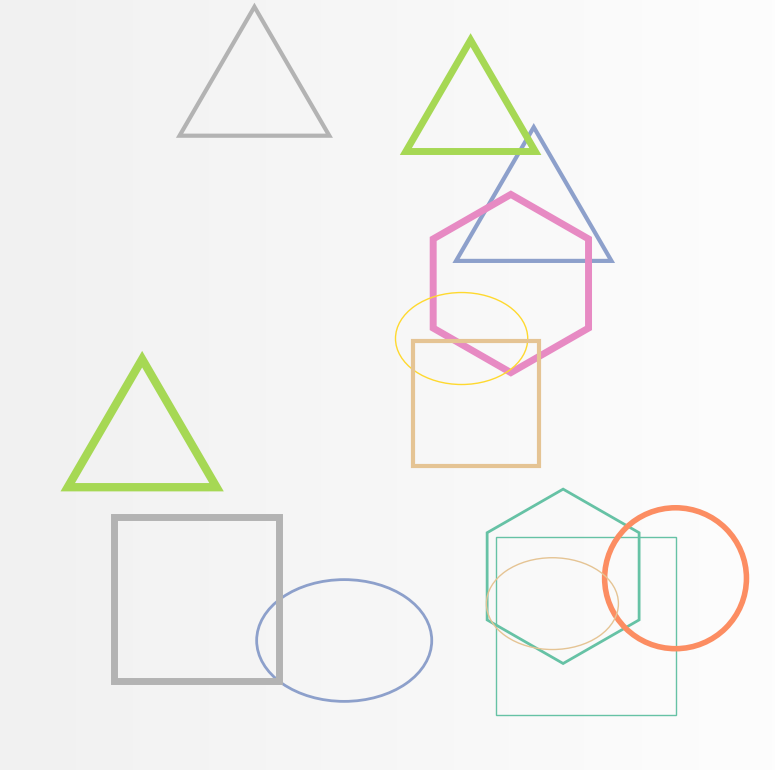[{"shape": "hexagon", "thickness": 1, "radius": 0.57, "center": [0.727, 0.252]}, {"shape": "square", "thickness": 0.5, "radius": 0.58, "center": [0.756, 0.187]}, {"shape": "circle", "thickness": 2, "radius": 0.46, "center": [0.872, 0.249]}, {"shape": "oval", "thickness": 1, "radius": 0.56, "center": [0.444, 0.168]}, {"shape": "triangle", "thickness": 1.5, "radius": 0.58, "center": [0.689, 0.719]}, {"shape": "hexagon", "thickness": 2.5, "radius": 0.58, "center": [0.659, 0.632]}, {"shape": "triangle", "thickness": 3, "radius": 0.55, "center": [0.183, 0.423]}, {"shape": "triangle", "thickness": 2.5, "radius": 0.48, "center": [0.607, 0.851]}, {"shape": "oval", "thickness": 0.5, "radius": 0.43, "center": [0.596, 0.56]}, {"shape": "square", "thickness": 1.5, "radius": 0.4, "center": [0.614, 0.476]}, {"shape": "oval", "thickness": 0.5, "radius": 0.43, "center": [0.713, 0.216]}, {"shape": "triangle", "thickness": 1.5, "radius": 0.56, "center": [0.328, 0.88]}, {"shape": "square", "thickness": 2.5, "radius": 0.53, "center": [0.254, 0.222]}]